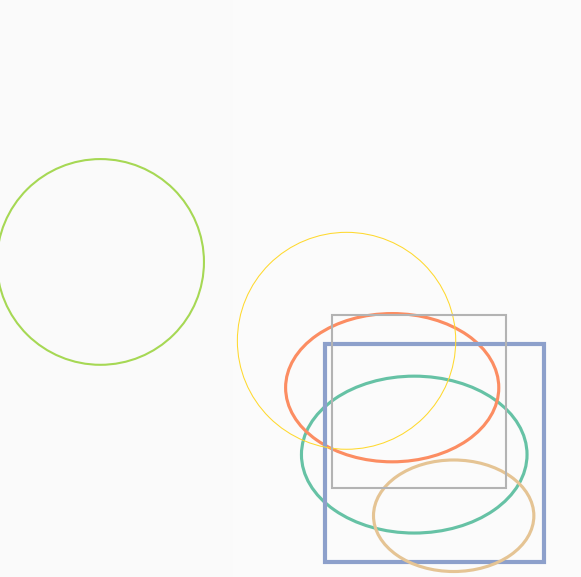[{"shape": "oval", "thickness": 1.5, "radius": 0.97, "center": [0.713, 0.212]}, {"shape": "oval", "thickness": 1.5, "radius": 0.92, "center": [0.675, 0.328]}, {"shape": "square", "thickness": 2, "radius": 0.94, "center": [0.748, 0.215]}, {"shape": "circle", "thickness": 1, "radius": 0.89, "center": [0.173, 0.546]}, {"shape": "circle", "thickness": 0.5, "radius": 0.94, "center": [0.596, 0.409]}, {"shape": "oval", "thickness": 1.5, "radius": 0.69, "center": [0.781, 0.106]}, {"shape": "square", "thickness": 1, "radius": 0.75, "center": [0.721, 0.305]}]